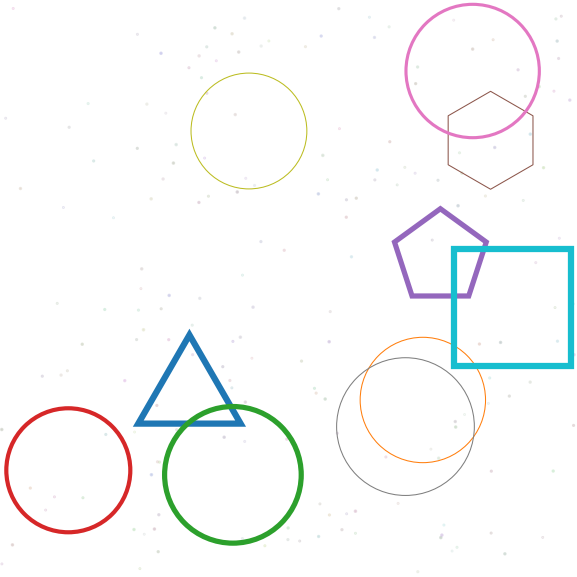[{"shape": "triangle", "thickness": 3, "radius": 0.51, "center": [0.328, 0.317]}, {"shape": "circle", "thickness": 0.5, "radius": 0.54, "center": [0.732, 0.307]}, {"shape": "circle", "thickness": 2.5, "radius": 0.59, "center": [0.403, 0.177]}, {"shape": "circle", "thickness": 2, "radius": 0.54, "center": [0.118, 0.185]}, {"shape": "pentagon", "thickness": 2.5, "radius": 0.42, "center": [0.763, 0.554]}, {"shape": "hexagon", "thickness": 0.5, "radius": 0.42, "center": [0.849, 0.756]}, {"shape": "circle", "thickness": 1.5, "radius": 0.58, "center": [0.818, 0.876]}, {"shape": "circle", "thickness": 0.5, "radius": 0.6, "center": [0.702, 0.26]}, {"shape": "circle", "thickness": 0.5, "radius": 0.5, "center": [0.431, 0.772]}, {"shape": "square", "thickness": 3, "radius": 0.5, "center": [0.887, 0.467]}]